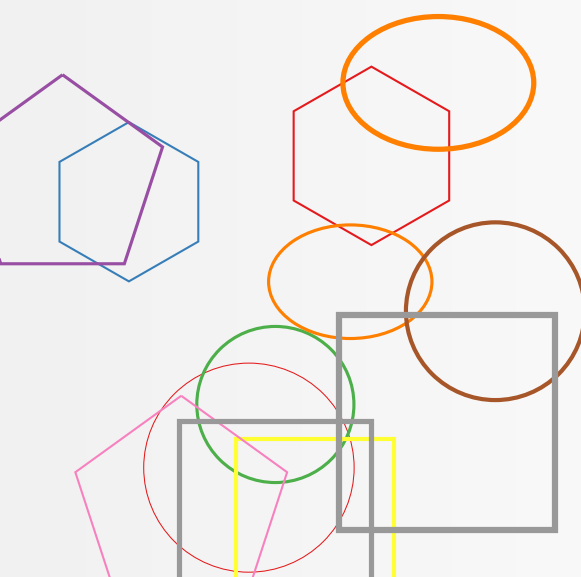[{"shape": "circle", "thickness": 0.5, "radius": 0.91, "center": [0.428, 0.189]}, {"shape": "hexagon", "thickness": 1, "radius": 0.77, "center": [0.639, 0.729]}, {"shape": "hexagon", "thickness": 1, "radius": 0.69, "center": [0.222, 0.65]}, {"shape": "circle", "thickness": 1.5, "radius": 0.68, "center": [0.474, 0.299]}, {"shape": "pentagon", "thickness": 1.5, "radius": 0.9, "center": [0.108, 0.689]}, {"shape": "oval", "thickness": 1.5, "radius": 0.7, "center": [0.603, 0.511]}, {"shape": "oval", "thickness": 2.5, "radius": 0.82, "center": [0.754, 0.856]}, {"shape": "square", "thickness": 2, "radius": 0.68, "center": [0.542, 0.103]}, {"shape": "circle", "thickness": 2, "radius": 0.77, "center": [0.852, 0.46]}, {"shape": "pentagon", "thickness": 1, "radius": 0.96, "center": [0.312, 0.122]}, {"shape": "square", "thickness": 3, "radius": 0.93, "center": [0.768, 0.268]}, {"shape": "square", "thickness": 2.5, "radius": 0.83, "center": [0.473, 0.104]}]